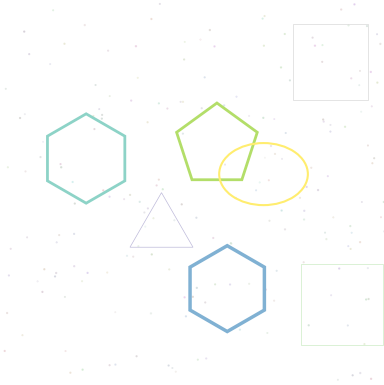[{"shape": "hexagon", "thickness": 2, "radius": 0.58, "center": [0.224, 0.588]}, {"shape": "triangle", "thickness": 0.5, "radius": 0.47, "center": [0.419, 0.405]}, {"shape": "hexagon", "thickness": 2.5, "radius": 0.56, "center": [0.59, 0.25]}, {"shape": "pentagon", "thickness": 2, "radius": 0.55, "center": [0.563, 0.622]}, {"shape": "square", "thickness": 0.5, "radius": 0.49, "center": [0.859, 0.839]}, {"shape": "square", "thickness": 0.5, "radius": 0.53, "center": [0.888, 0.209]}, {"shape": "oval", "thickness": 1.5, "radius": 0.58, "center": [0.684, 0.548]}]